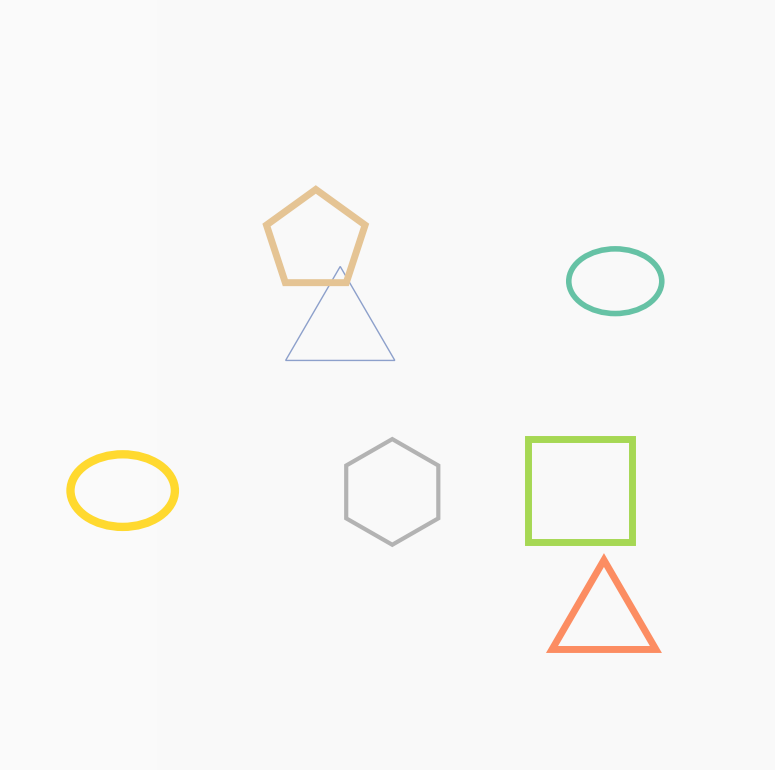[{"shape": "oval", "thickness": 2, "radius": 0.3, "center": [0.794, 0.635]}, {"shape": "triangle", "thickness": 2.5, "radius": 0.39, "center": [0.779, 0.195]}, {"shape": "triangle", "thickness": 0.5, "radius": 0.41, "center": [0.439, 0.573]}, {"shape": "square", "thickness": 2.5, "radius": 0.34, "center": [0.748, 0.363]}, {"shape": "oval", "thickness": 3, "radius": 0.34, "center": [0.158, 0.363]}, {"shape": "pentagon", "thickness": 2.5, "radius": 0.33, "center": [0.407, 0.687]}, {"shape": "hexagon", "thickness": 1.5, "radius": 0.34, "center": [0.506, 0.361]}]